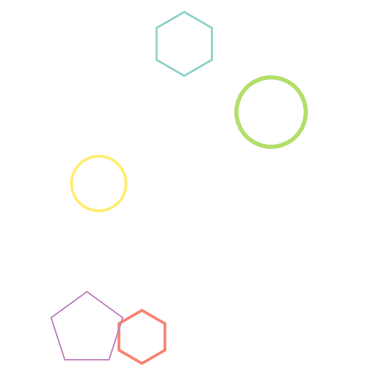[{"shape": "hexagon", "thickness": 1.5, "radius": 0.41, "center": [0.479, 0.886]}, {"shape": "hexagon", "thickness": 2, "radius": 0.34, "center": [0.369, 0.125]}, {"shape": "circle", "thickness": 3, "radius": 0.45, "center": [0.704, 0.709]}, {"shape": "pentagon", "thickness": 1, "radius": 0.49, "center": [0.226, 0.145]}, {"shape": "circle", "thickness": 2, "radius": 0.35, "center": [0.257, 0.523]}]